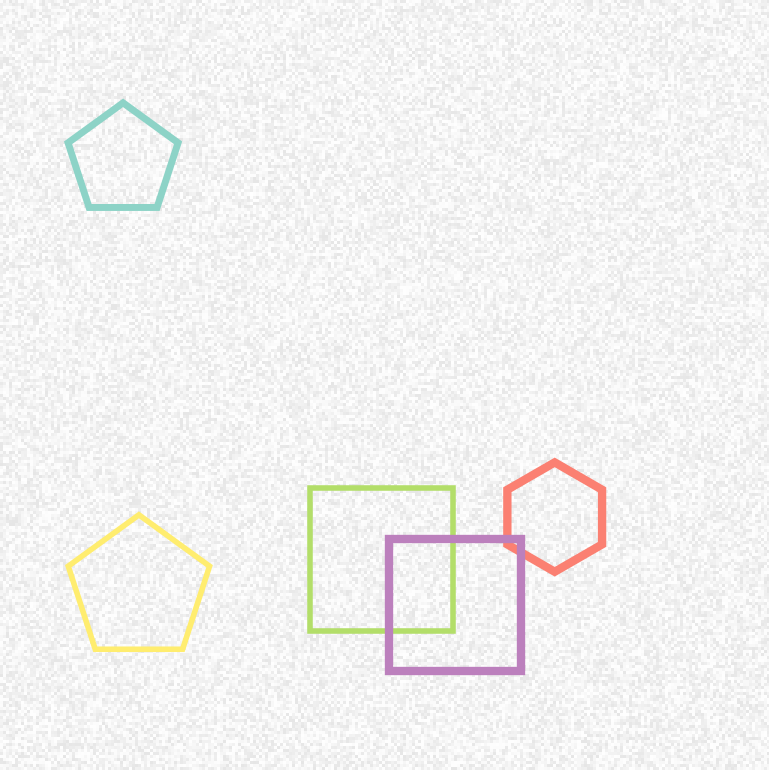[{"shape": "pentagon", "thickness": 2.5, "radius": 0.38, "center": [0.16, 0.791]}, {"shape": "hexagon", "thickness": 3, "radius": 0.36, "center": [0.72, 0.328]}, {"shape": "square", "thickness": 2, "radius": 0.46, "center": [0.495, 0.273]}, {"shape": "square", "thickness": 3, "radius": 0.43, "center": [0.591, 0.215]}, {"shape": "pentagon", "thickness": 2, "radius": 0.48, "center": [0.18, 0.235]}]